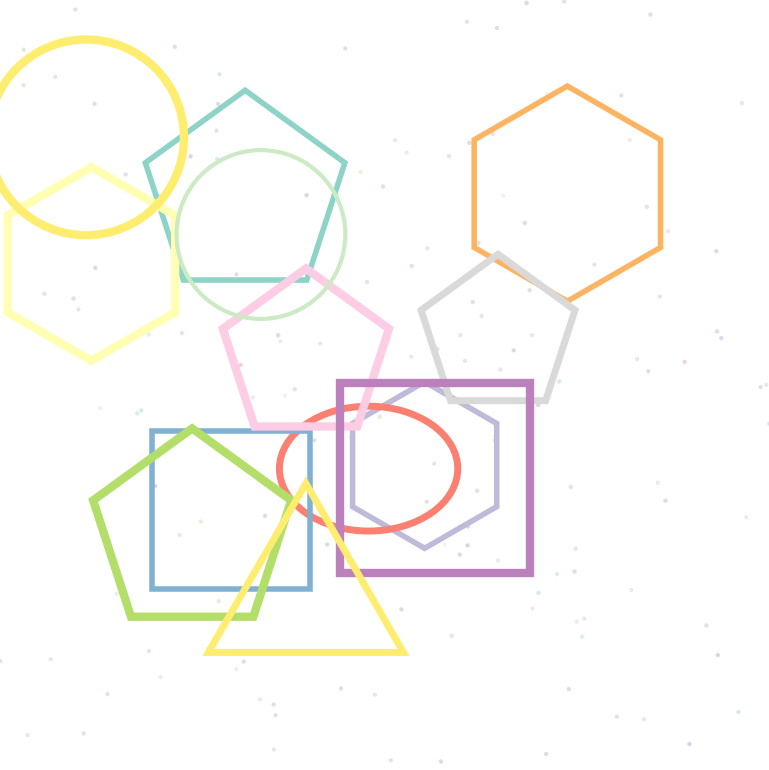[{"shape": "pentagon", "thickness": 2, "radius": 0.68, "center": [0.318, 0.747]}, {"shape": "hexagon", "thickness": 3, "radius": 0.63, "center": [0.119, 0.657]}, {"shape": "hexagon", "thickness": 2, "radius": 0.54, "center": [0.551, 0.396]}, {"shape": "oval", "thickness": 2.5, "radius": 0.58, "center": [0.479, 0.391]}, {"shape": "square", "thickness": 2, "radius": 0.51, "center": [0.3, 0.338]}, {"shape": "hexagon", "thickness": 2, "radius": 0.7, "center": [0.737, 0.749]}, {"shape": "pentagon", "thickness": 3, "radius": 0.68, "center": [0.25, 0.308]}, {"shape": "pentagon", "thickness": 3, "radius": 0.57, "center": [0.397, 0.538]}, {"shape": "pentagon", "thickness": 2.5, "radius": 0.53, "center": [0.647, 0.565]}, {"shape": "square", "thickness": 3, "radius": 0.62, "center": [0.565, 0.379]}, {"shape": "circle", "thickness": 1.5, "radius": 0.55, "center": [0.339, 0.695]}, {"shape": "circle", "thickness": 3, "radius": 0.64, "center": [0.112, 0.822]}, {"shape": "triangle", "thickness": 2.5, "radius": 0.73, "center": [0.397, 0.226]}]